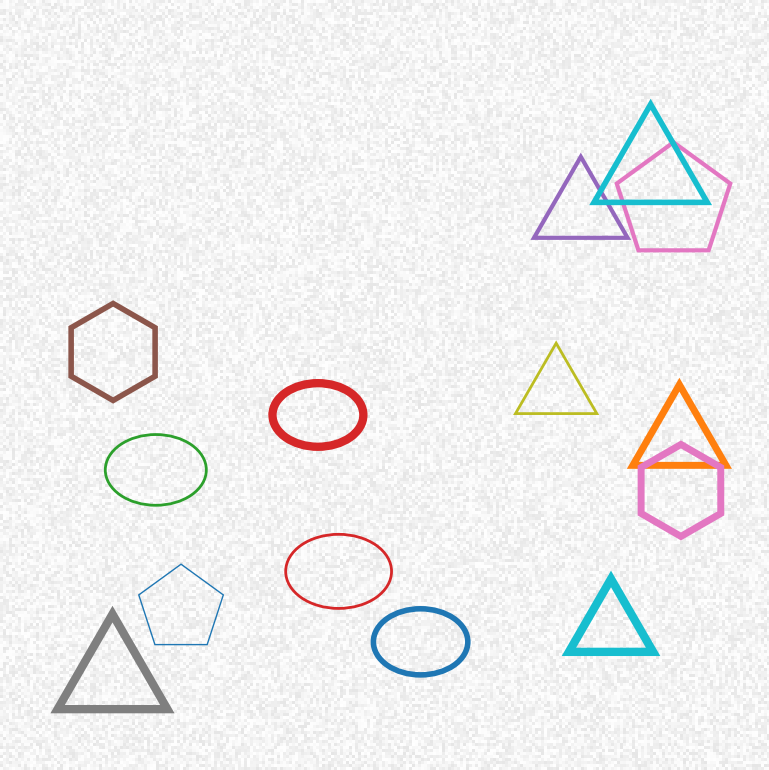[{"shape": "oval", "thickness": 2, "radius": 0.31, "center": [0.546, 0.166]}, {"shape": "pentagon", "thickness": 0.5, "radius": 0.29, "center": [0.235, 0.21]}, {"shape": "triangle", "thickness": 2.5, "radius": 0.35, "center": [0.882, 0.431]}, {"shape": "oval", "thickness": 1, "radius": 0.33, "center": [0.202, 0.39]}, {"shape": "oval", "thickness": 1, "radius": 0.34, "center": [0.44, 0.258]}, {"shape": "oval", "thickness": 3, "radius": 0.3, "center": [0.413, 0.461]}, {"shape": "triangle", "thickness": 1.5, "radius": 0.35, "center": [0.754, 0.726]}, {"shape": "hexagon", "thickness": 2, "radius": 0.31, "center": [0.147, 0.543]}, {"shape": "pentagon", "thickness": 1.5, "radius": 0.39, "center": [0.875, 0.738]}, {"shape": "hexagon", "thickness": 2.5, "radius": 0.3, "center": [0.884, 0.363]}, {"shape": "triangle", "thickness": 3, "radius": 0.41, "center": [0.146, 0.12]}, {"shape": "triangle", "thickness": 1, "radius": 0.3, "center": [0.722, 0.493]}, {"shape": "triangle", "thickness": 2, "radius": 0.42, "center": [0.845, 0.78]}, {"shape": "triangle", "thickness": 3, "radius": 0.32, "center": [0.794, 0.185]}]